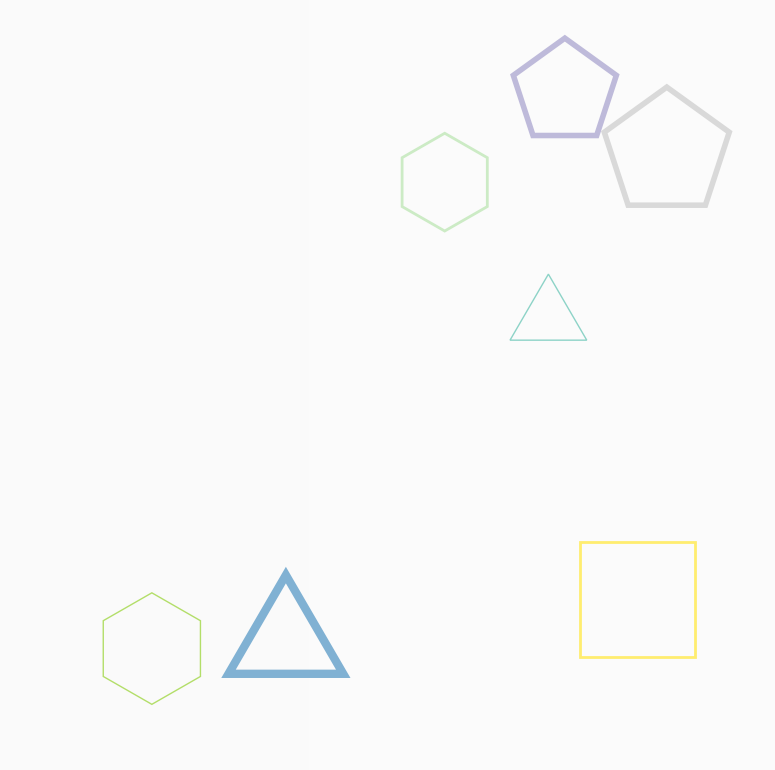[{"shape": "triangle", "thickness": 0.5, "radius": 0.29, "center": [0.708, 0.587]}, {"shape": "pentagon", "thickness": 2, "radius": 0.35, "center": [0.729, 0.881]}, {"shape": "triangle", "thickness": 3, "radius": 0.43, "center": [0.369, 0.168]}, {"shape": "hexagon", "thickness": 0.5, "radius": 0.36, "center": [0.196, 0.158]}, {"shape": "pentagon", "thickness": 2, "radius": 0.42, "center": [0.86, 0.802]}, {"shape": "hexagon", "thickness": 1, "radius": 0.32, "center": [0.574, 0.763]}, {"shape": "square", "thickness": 1, "radius": 0.37, "center": [0.823, 0.222]}]